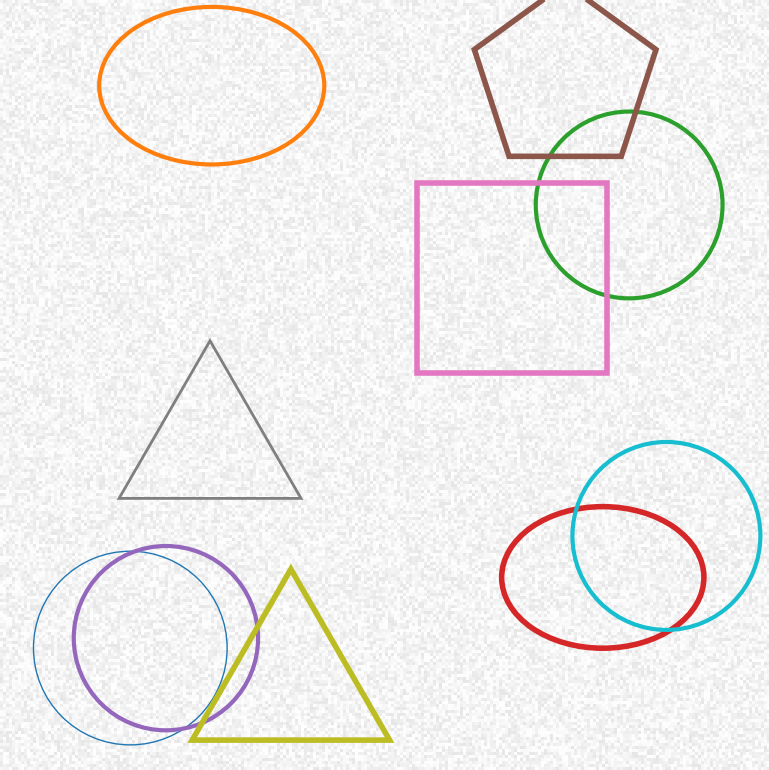[{"shape": "circle", "thickness": 0.5, "radius": 0.63, "center": [0.169, 0.158]}, {"shape": "oval", "thickness": 1.5, "radius": 0.73, "center": [0.275, 0.889]}, {"shape": "circle", "thickness": 1.5, "radius": 0.61, "center": [0.817, 0.734]}, {"shape": "oval", "thickness": 2, "radius": 0.66, "center": [0.783, 0.25]}, {"shape": "circle", "thickness": 1.5, "radius": 0.6, "center": [0.215, 0.171]}, {"shape": "pentagon", "thickness": 2, "radius": 0.62, "center": [0.734, 0.897]}, {"shape": "square", "thickness": 2, "radius": 0.62, "center": [0.665, 0.639]}, {"shape": "triangle", "thickness": 1, "radius": 0.68, "center": [0.273, 0.421]}, {"shape": "triangle", "thickness": 2, "radius": 0.74, "center": [0.378, 0.113]}, {"shape": "circle", "thickness": 1.5, "radius": 0.61, "center": [0.865, 0.304]}]